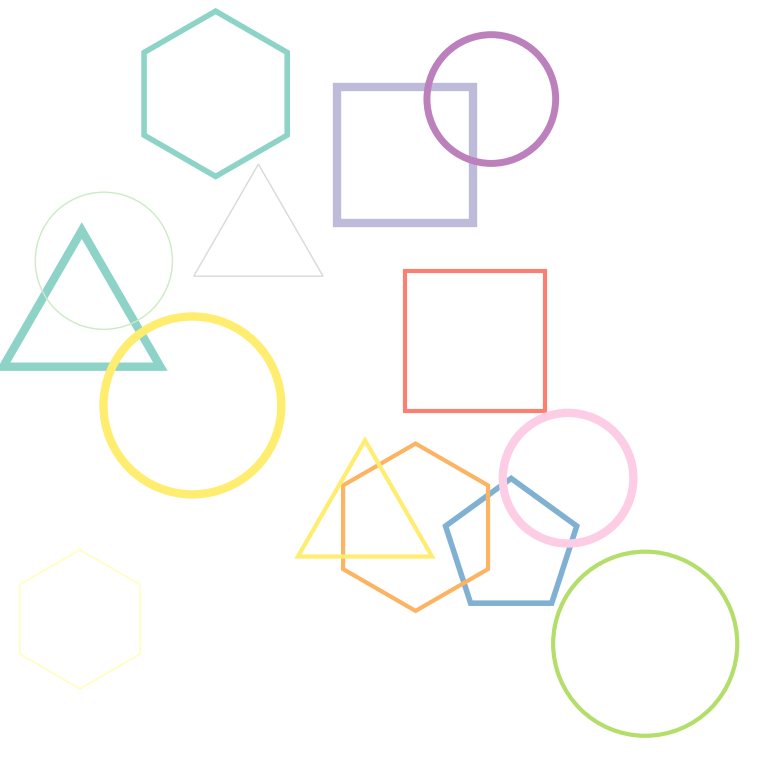[{"shape": "hexagon", "thickness": 2, "radius": 0.54, "center": [0.28, 0.878]}, {"shape": "triangle", "thickness": 3, "radius": 0.59, "center": [0.106, 0.583]}, {"shape": "hexagon", "thickness": 0.5, "radius": 0.45, "center": [0.104, 0.196]}, {"shape": "square", "thickness": 3, "radius": 0.44, "center": [0.526, 0.799]}, {"shape": "square", "thickness": 1.5, "radius": 0.45, "center": [0.617, 0.557]}, {"shape": "pentagon", "thickness": 2, "radius": 0.45, "center": [0.664, 0.289]}, {"shape": "hexagon", "thickness": 1.5, "radius": 0.54, "center": [0.54, 0.315]}, {"shape": "circle", "thickness": 1.5, "radius": 0.6, "center": [0.838, 0.164]}, {"shape": "circle", "thickness": 3, "radius": 0.42, "center": [0.738, 0.379]}, {"shape": "triangle", "thickness": 0.5, "radius": 0.49, "center": [0.336, 0.69]}, {"shape": "circle", "thickness": 2.5, "radius": 0.42, "center": [0.638, 0.871]}, {"shape": "circle", "thickness": 0.5, "radius": 0.45, "center": [0.135, 0.661]}, {"shape": "circle", "thickness": 3, "radius": 0.58, "center": [0.25, 0.473]}, {"shape": "triangle", "thickness": 1.5, "radius": 0.5, "center": [0.474, 0.328]}]